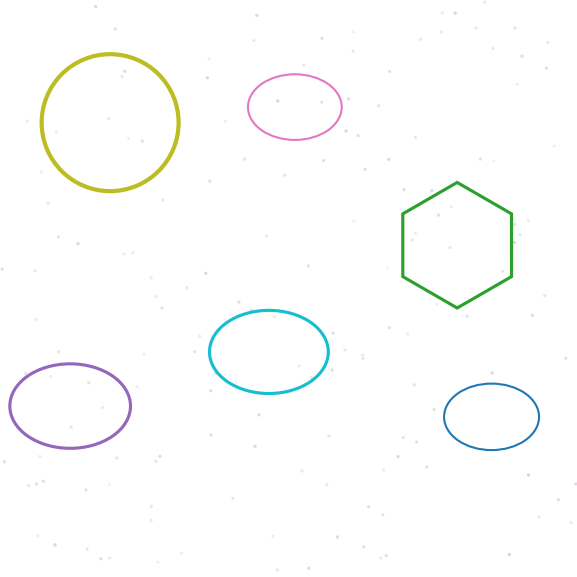[{"shape": "oval", "thickness": 1, "radius": 0.41, "center": [0.851, 0.277]}, {"shape": "hexagon", "thickness": 1.5, "radius": 0.54, "center": [0.792, 0.575]}, {"shape": "oval", "thickness": 1.5, "radius": 0.52, "center": [0.122, 0.296]}, {"shape": "oval", "thickness": 1, "radius": 0.41, "center": [0.511, 0.814]}, {"shape": "circle", "thickness": 2, "radius": 0.59, "center": [0.191, 0.787]}, {"shape": "oval", "thickness": 1.5, "radius": 0.51, "center": [0.466, 0.39]}]